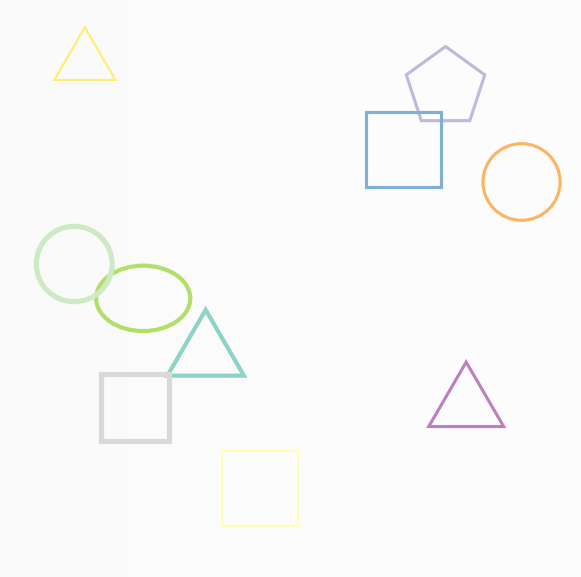[{"shape": "triangle", "thickness": 2, "radius": 0.38, "center": [0.354, 0.387]}, {"shape": "square", "thickness": 1, "radius": 0.33, "center": [0.448, 0.153]}, {"shape": "pentagon", "thickness": 1.5, "radius": 0.35, "center": [0.767, 0.848]}, {"shape": "square", "thickness": 1.5, "radius": 0.32, "center": [0.694, 0.74]}, {"shape": "circle", "thickness": 1.5, "radius": 0.33, "center": [0.897, 0.684]}, {"shape": "oval", "thickness": 2, "radius": 0.4, "center": [0.246, 0.483]}, {"shape": "square", "thickness": 2.5, "radius": 0.29, "center": [0.233, 0.293]}, {"shape": "triangle", "thickness": 1.5, "radius": 0.37, "center": [0.802, 0.298]}, {"shape": "circle", "thickness": 2.5, "radius": 0.33, "center": [0.128, 0.542]}, {"shape": "triangle", "thickness": 1, "radius": 0.3, "center": [0.146, 0.891]}]